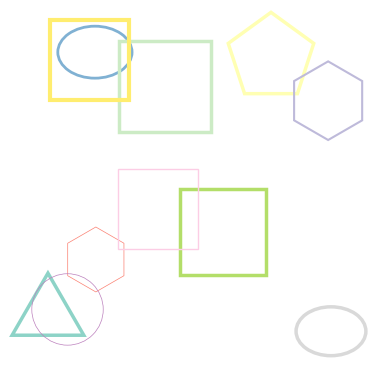[{"shape": "triangle", "thickness": 2.5, "radius": 0.54, "center": [0.125, 0.183]}, {"shape": "pentagon", "thickness": 2.5, "radius": 0.58, "center": [0.704, 0.851]}, {"shape": "hexagon", "thickness": 1.5, "radius": 0.51, "center": [0.852, 0.738]}, {"shape": "hexagon", "thickness": 0.5, "radius": 0.42, "center": [0.249, 0.326]}, {"shape": "oval", "thickness": 2, "radius": 0.48, "center": [0.247, 0.864]}, {"shape": "square", "thickness": 2.5, "radius": 0.56, "center": [0.579, 0.398]}, {"shape": "square", "thickness": 1, "radius": 0.52, "center": [0.411, 0.458]}, {"shape": "oval", "thickness": 2.5, "radius": 0.45, "center": [0.86, 0.14]}, {"shape": "circle", "thickness": 0.5, "radius": 0.46, "center": [0.175, 0.196]}, {"shape": "square", "thickness": 2.5, "radius": 0.6, "center": [0.429, 0.776]}, {"shape": "square", "thickness": 3, "radius": 0.52, "center": [0.233, 0.844]}]